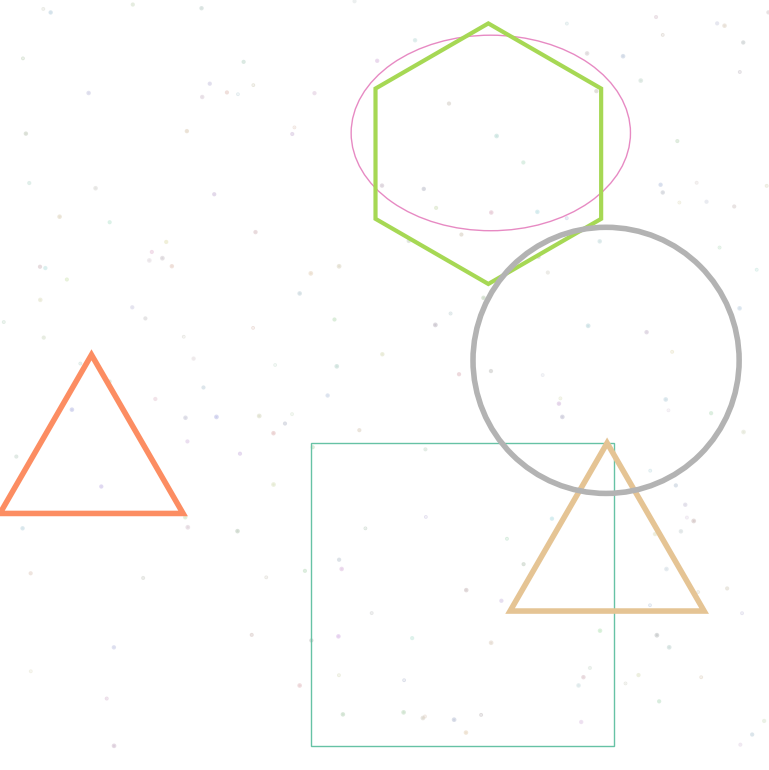[{"shape": "square", "thickness": 0.5, "radius": 0.98, "center": [0.601, 0.228]}, {"shape": "triangle", "thickness": 2, "radius": 0.69, "center": [0.119, 0.402]}, {"shape": "oval", "thickness": 0.5, "radius": 0.91, "center": [0.637, 0.827]}, {"shape": "hexagon", "thickness": 1.5, "radius": 0.85, "center": [0.634, 0.8]}, {"shape": "triangle", "thickness": 2, "radius": 0.73, "center": [0.788, 0.279]}, {"shape": "circle", "thickness": 2, "radius": 0.86, "center": [0.787, 0.532]}]